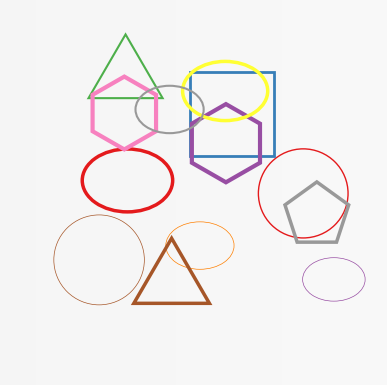[{"shape": "circle", "thickness": 1, "radius": 0.58, "center": [0.782, 0.498]}, {"shape": "oval", "thickness": 2.5, "radius": 0.58, "center": [0.329, 0.531]}, {"shape": "square", "thickness": 2, "radius": 0.55, "center": [0.598, 0.704]}, {"shape": "triangle", "thickness": 1.5, "radius": 0.55, "center": [0.324, 0.8]}, {"shape": "oval", "thickness": 0.5, "radius": 0.4, "center": [0.862, 0.274]}, {"shape": "hexagon", "thickness": 3, "radius": 0.51, "center": [0.583, 0.628]}, {"shape": "oval", "thickness": 0.5, "radius": 0.44, "center": [0.516, 0.362]}, {"shape": "oval", "thickness": 2.5, "radius": 0.55, "center": [0.581, 0.764]}, {"shape": "circle", "thickness": 0.5, "radius": 0.58, "center": [0.256, 0.325]}, {"shape": "triangle", "thickness": 2.5, "radius": 0.56, "center": [0.443, 0.268]}, {"shape": "hexagon", "thickness": 3, "radius": 0.47, "center": [0.321, 0.706]}, {"shape": "oval", "thickness": 1.5, "radius": 0.44, "center": [0.438, 0.716]}, {"shape": "pentagon", "thickness": 2.5, "radius": 0.43, "center": [0.818, 0.441]}]